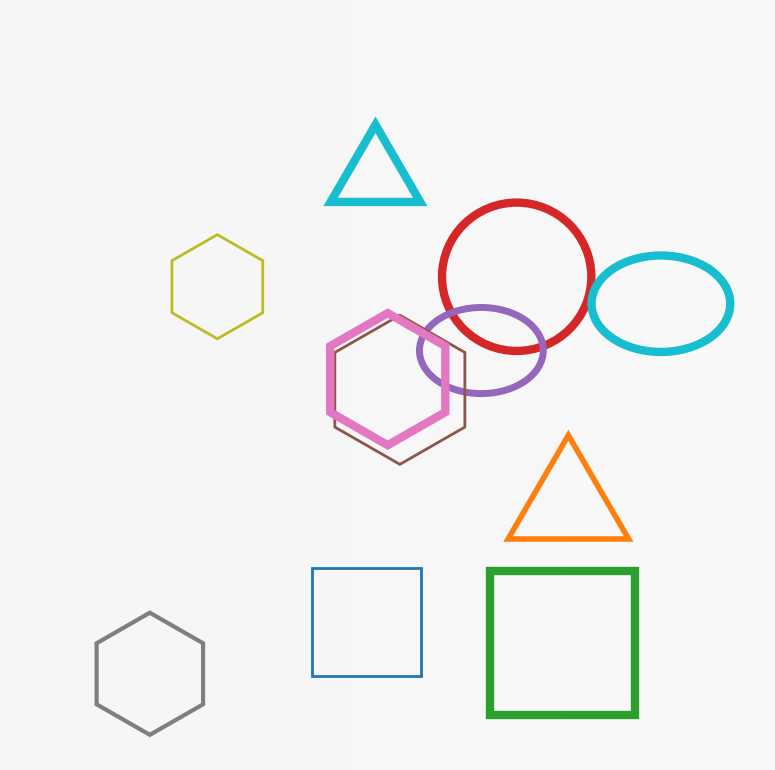[{"shape": "square", "thickness": 1, "radius": 0.35, "center": [0.473, 0.192]}, {"shape": "triangle", "thickness": 2, "radius": 0.45, "center": [0.733, 0.345]}, {"shape": "square", "thickness": 3, "radius": 0.47, "center": [0.726, 0.165]}, {"shape": "circle", "thickness": 3, "radius": 0.48, "center": [0.667, 0.641]}, {"shape": "oval", "thickness": 2.5, "radius": 0.4, "center": [0.621, 0.545]}, {"shape": "hexagon", "thickness": 1, "radius": 0.48, "center": [0.516, 0.494]}, {"shape": "hexagon", "thickness": 3, "radius": 0.43, "center": [0.5, 0.508]}, {"shape": "hexagon", "thickness": 1.5, "radius": 0.4, "center": [0.193, 0.125]}, {"shape": "hexagon", "thickness": 1, "radius": 0.34, "center": [0.28, 0.628]}, {"shape": "triangle", "thickness": 3, "radius": 0.33, "center": [0.484, 0.771]}, {"shape": "oval", "thickness": 3, "radius": 0.45, "center": [0.853, 0.606]}]